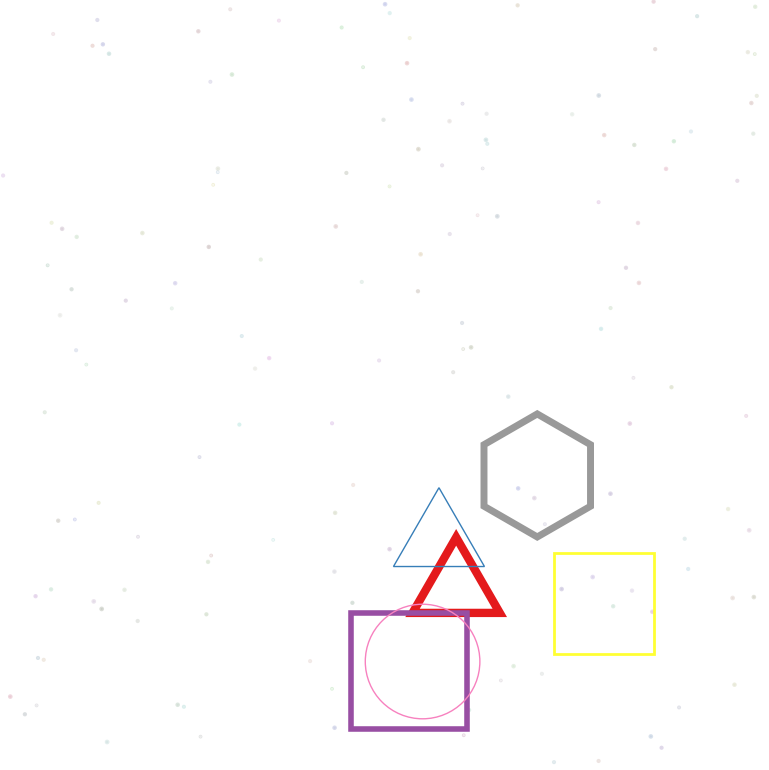[{"shape": "triangle", "thickness": 3, "radius": 0.33, "center": [0.592, 0.237]}, {"shape": "triangle", "thickness": 0.5, "radius": 0.34, "center": [0.57, 0.298]}, {"shape": "square", "thickness": 2, "radius": 0.38, "center": [0.532, 0.129]}, {"shape": "square", "thickness": 1, "radius": 0.33, "center": [0.784, 0.216]}, {"shape": "circle", "thickness": 0.5, "radius": 0.37, "center": [0.549, 0.141]}, {"shape": "hexagon", "thickness": 2.5, "radius": 0.4, "center": [0.698, 0.383]}]